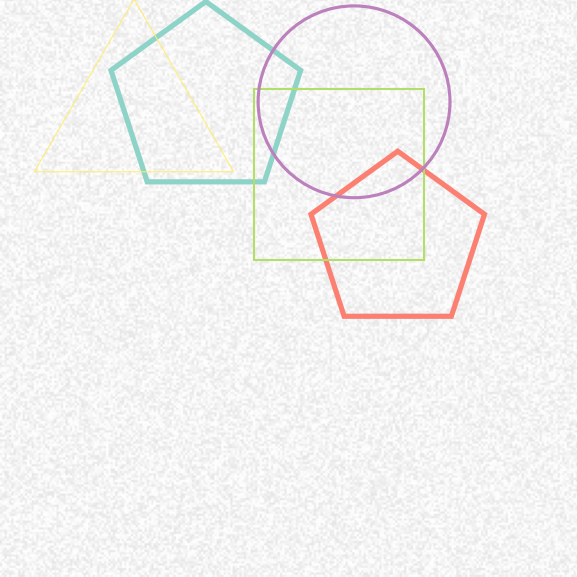[{"shape": "pentagon", "thickness": 2.5, "radius": 0.86, "center": [0.356, 0.824]}, {"shape": "pentagon", "thickness": 2.5, "radius": 0.79, "center": [0.689, 0.579]}, {"shape": "square", "thickness": 1, "radius": 0.74, "center": [0.587, 0.697]}, {"shape": "circle", "thickness": 1.5, "radius": 0.83, "center": [0.613, 0.823]}, {"shape": "triangle", "thickness": 0.5, "radius": 1.0, "center": [0.232, 0.801]}]